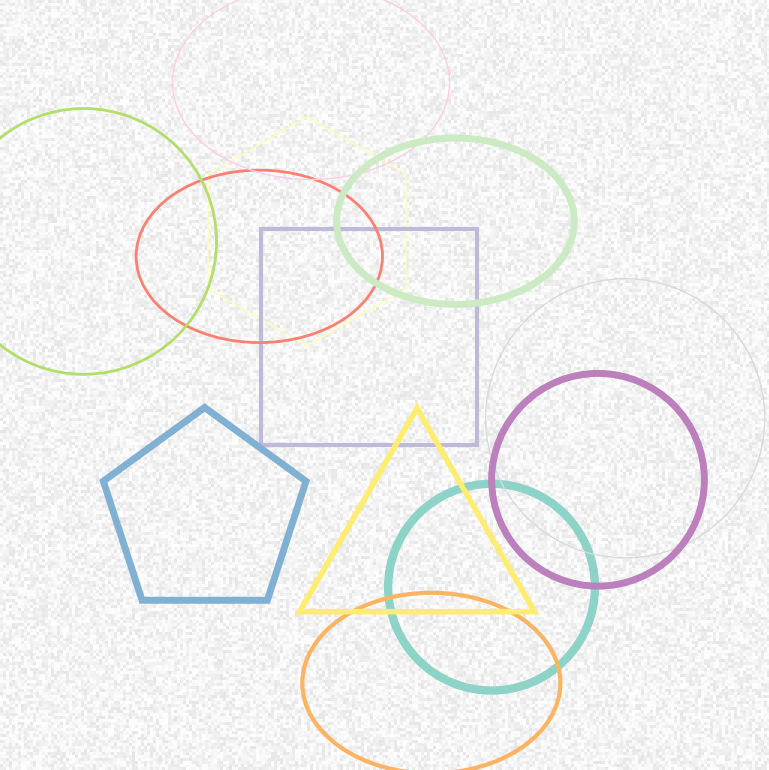[{"shape": "circle", "thickness": 3, "radius": 0.67, "center": [0.638, 0.237]}, {"shape": "hexagon", "thickness": 0.5, "radius": 0.74, "center": [0.399, 0.699]}, {"shape": "square", "thickness": 1.5, "radius": 0.7, "center": [0.48, 0.563]}, {"shape": "oval", "thickness": 1, "radius": 0.8, "center": [0.337, 0.667]}, {"shape": "pentagon", "thickness": 2.5, "radius": 0.69, "center": [0.266, 0.332]}, {"shape": "oval", "thickness": 1.5, "radius": 0.84, "center": [0.56, 0.113]}, {"shape": "circle", "thickness": 1, "radius": 0.86, "center": [0.109, 0.686]}, {"shape": "oval", "thickness": 0.5, "radius": 0.9, "center": [0.404, 0.893]}, {"shape": "circle", "thickness": 0.5, "radius": 0.91, "center": [0.812, 0.457]}, {"shape": "circle", "thickness": 2.5, "radius": 0.69, "center": [0.777, 0.377]}, {"shape": "oval", "thickness": 2.5, "radius": 0.77, "center": [0.591, 0.713]}, {"shape": "triangle", "thickness": 2, "radius": 0.88, "center": [0.542, 0.294]}]